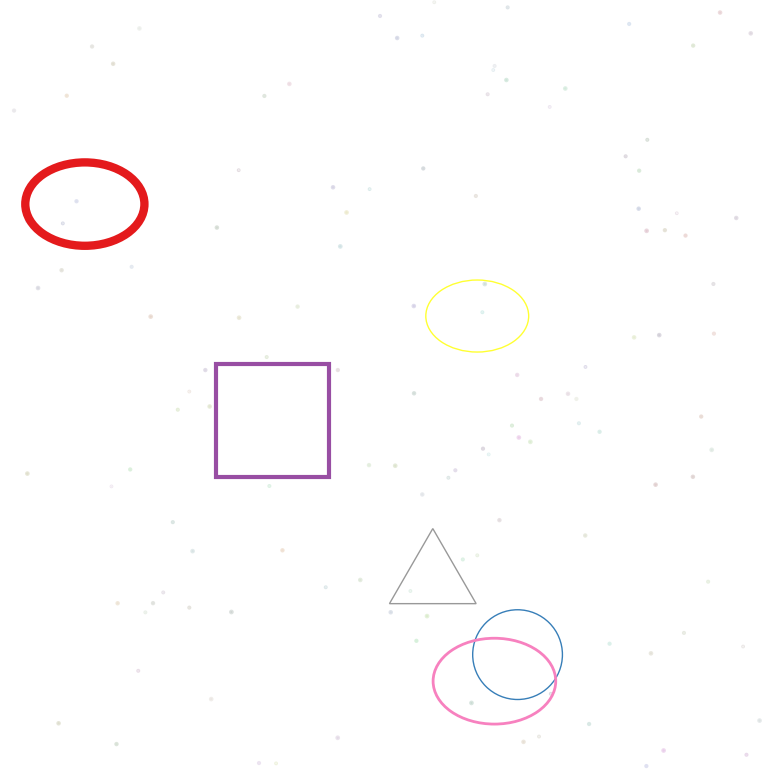[{"shape": "oval", "thickness": 3, "radius": 0.39, "center": [0.11, 0.735]}, {"shape": "circle", "thickness": 0.5, "radius": 0.29, "center": [0.672, 0.15]}, {"shape": "square", "thickness": 1.5, "radius": 0.37, "center": [0.354, 0.454]}, {"shape": "oval", "thickness": 0.5, "radius": 0.33, "center": [0.62, 0.59]}, {"shape": "oval", "thickness": 1, "radius": 0.4, "center": [0.642, 0.115]}, {"shape": "triangle", "thickness": 0.5, "radius": 0.32, "center": [0.562, 0.249]}]